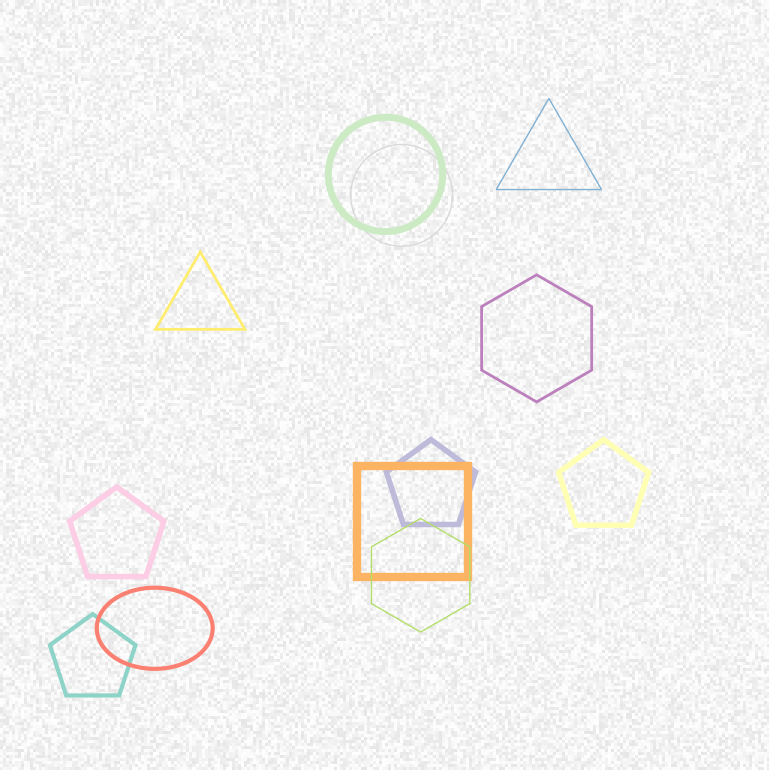[{"shape": "pentagon", "thickness": 1.5, "radius": 0.29, "center": [0.12, 0.144]}, {"shape": "pentagon", "thickness": 2, "radius": 0.31, "center": [0.784, 0.368]}, {"shape": "pentagon", "thickness": 2, "radius": 0.3, "center": [0.56, 0.368]}, {"shape": "oval", "thickness": 1.5, "radius": 0.38, "center": [0.201, 0.184]}, {"shape": "triangle", "thickness": 0.5, "radius": 0.39, "center": [0.713, 0.793]}, {"shape": "square", "thickness": 3, "radius": 0.36, "center": [0.536, 0.323]}, {"shape": "hexagon", "thickness": 0.5, "radius": 0.37, "center": [0.546, 0.253]}, {"shape": "pentagon", "thickness": 2, "radius": 0.32, "center": [0.152, 0.303]}, {"shape": "circle", "thickness": 0.5, "radius": 0.33, "center": [0.522, 0.746]}, {"shape": "hexagon", "thickness": 1, "radius": 0.41, "center": [0.697, 0.561]}, {"shape": "circle", "thickness": 2.5, "radius": 0.37, "center": [0.501, 0.773]}, {"shape": "triangle", "thickness": 1, "radius": 0.34, "center": [0.26, 0.606]}]